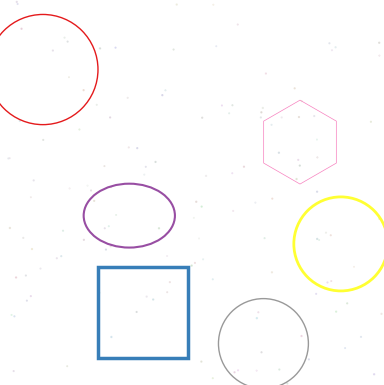[{"shape": "circle", "thickness": 1, "radius": 0.72, "center": [0.111, 0.819]}, {"shape": "square", "thickness": 2.5, "radius": 0.59, "center": [0.371, 0.188]}, {"shape": "oval", "thickness": 1.5, "radius": 0.59, "center": [0.336, 0.44]}, {"shape": "circle", "thickness": 2, "radius": 0.61, "center": [0.885, 0.366]}, {"shape": "hexagon", "thickness": 0.5, "radius": 0.54, "center": [0.779, 0.631]}, {"shape": "circle", "thickness": 1, "radius": 0.58, "center": [0.684, 0.108]}]